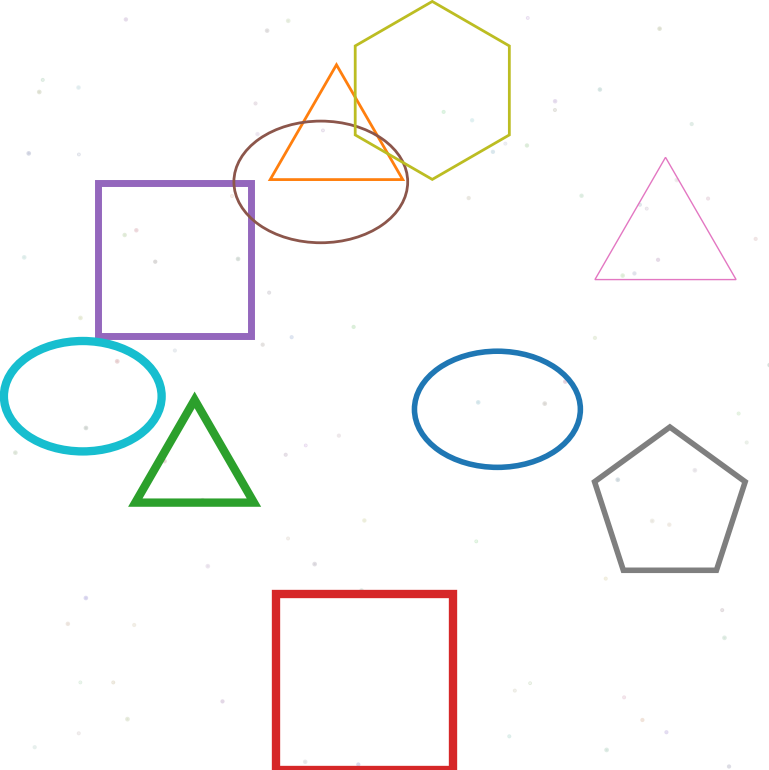[{"shape": "oval", "thickness": 2, "radius": 0.54, "center": [0.646, 0.468]}, {"shape": "triangle", "thickness": 1, "radius": 0.5, "center": [0.437, 0.816]}, {"shape": "triangle", "thickness": 3, "radius": 0.44, "center": [0.253, 0.392]}, {"shape": "square", "thickness": 3, "radius": 0.57, "center": [0.473, 0.114]}, {"shape": "square", "thickness": 2.5, "radius": 0.5, "center": [0.226, 0.663]}, {"shape": "oval", "thickness": 1, "radius": 0.56, "center": [0.417, 0.764]}, {"shape": "triangle", "thickness": 0.5, "radius": 0.53, "center": [0.864, 0.69]}, {"shape": "pentagon", "thickness": 2, "radius": 0.51, "center": [0.87, 0.343]}, {"shape": "hexagon", "thickness": 1, "radius": 0.58, "center": [0.561, 0.883]}, {"shape": "oval", "thickness": 3, "radius": 0.51, "center": [0.107, 0.485]}]